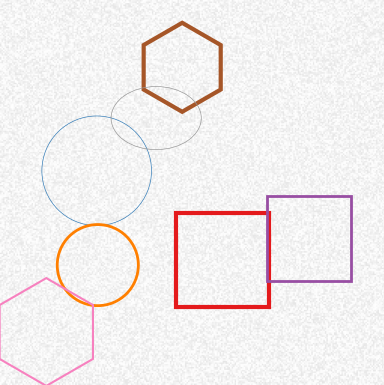[{"shape": "square", "thickness": 3, "radius": 0.61, "center": [0.578, 0.324]}, {"shape": "circle", "thickness": 0.5, "radius": 0.71, "center": [0.251, 0.556]}, {"shape": "square", "thickness": 2, "radius": 0.55, "center": [0.803, 0.38]}, {"shape": "circle", "thickness": 2, "radius": 0.53, "center": [0.254, 0.311]}, {"shape": "hexagon", "thickness": 3, "radius": 0.58, "center": [0.473, 0.825]}, {"shape": "hexagon", "thickness": 1.5, "radius": 0.7, "center": [0.12, 0.138]}, {"shape": "oval", "thickness": 0.5, "radius": 0.59, "center": [0.406, 0.693]}]